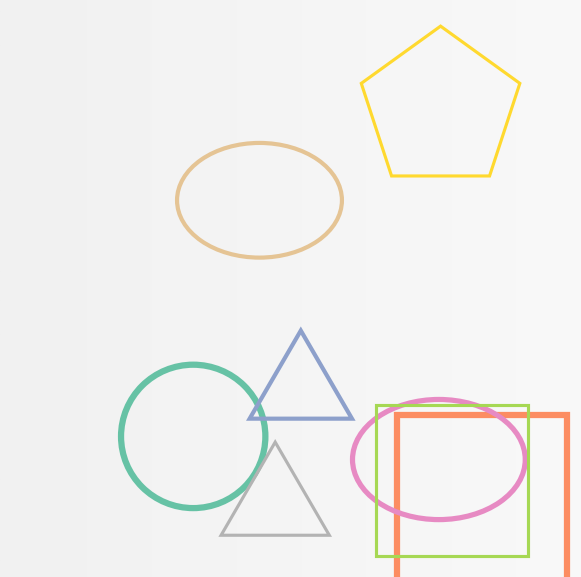[{"shape": "circle", "thickness": 3, "radius": 0.62, "center": [0.332, 0.243]}, {"shape": "square", "thickness": 3, "radius": 0.73, "center": [0.83, 0.134]}, {"shape": "triangle", "thickness": 2, "radius": 0.51, "center": [0.518, 0.325]}, {"shape": "oval", "thickness": 2.5, "radius": 0.74, "center": [0.755, 0.203]}, {"shape": "square", "thickness": 1.5, "radius": 0.65, "center": [0.777, 0.167]}, {"shape": "pentagon", "thickness": 1.5, "radius": 0.72, "center": [0.758, 0.81]}, {"shape": "oval", "thickness": 2, "radius": 0.71, "center": [0.446, 0.652]}, {"shape": "triangle", "thickness": 1.5, "radius": 0.54, "center": [0.473, 0.126]}]